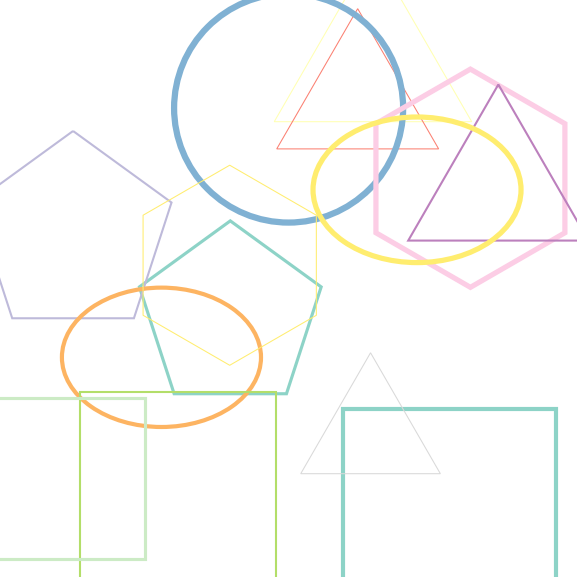[{"shape": "square", "thickness": 2, "radius": 0.92, "center": [0.778, 0.106]}, {"shape": "pentagon", "thickness": 1.5, "radius": 0.83, "center": [0.399, 0.451]}, {"shape": "triangle", "thickness": 0.5, "radius": 0.99, "center": [0.646, 0.887]}, {"shape": "pentagon", "thickness": 1, "radius": 0.9, "center": [0.127, 0.593]}, {"shape": "triangle", "thickness": 0.5, "radius": 0.81, "center": [0.619, 0.822]}, {"shape": "circle", "thickness": 3, "radius": 0.99, "center": [0.5, 0.812]}, {"shape": "oval", "thickness": 2, "radius": 0.86, "center": [0.28, 0.38]}, {"shape": "square", "thickness": 1, "radius": 0.85, "center": [0.309, 0.15]}, {"shape": "hexagon", "thickness": 2.5, "radius": 0.94, "center": [0.815, 0.691]}, {"shape": "triangle", "thickness": 0.5, "radius": 0.7, "center": [0.642, 0.249]}, {"shape": "triangle", "thickness": 1, "radius": 0.9, "center": [0.863, 0.673]}, {"shape": "square", "thickness": 1.5, "radius": 0.69, "center": [0.112, 0.17]}, {"shape": "oval", "thickness": 2.5, "radius": 0.9, "center": [0.722, 0.67]}, {"shape": "hexagon", "thickness": 0.5, "radius": 0.87, "center": [0.398, 0.54]}]